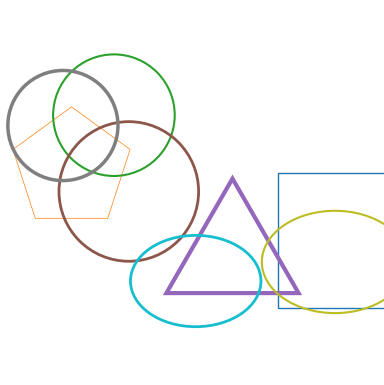[{"shape": "square", "thickness": 1, "radius": 0.88, "center": [0.898, 0.376]}, {"shape": "pentagon", "thickness": 0.5, "radius": 0.8, "center": [0.186, 0.562]}, {"shape": "circle", "thickness": 1.5, "radius": 0.79, "center": [0.296, 0.701]}, {"shape": "triangle", "thickness": 3, "radius": 0.99, "center": [0.604, 0.338]}, {"shape": "circle", "thickness": 2, "radius": 0.91, "center": [0.335, 0.503]}, {"shape": "circle", "thickness": 2.5, "radius": 0.72, "center": [0.163, 0.674]}, {"shape": "oval", "thickness": 1.5, "radius": 0.95, "center": [0.87, 0.32]}, {"shape": "oval", "thickness": 2, "radius": 0.85, "center": [0.508, 0.27]}]